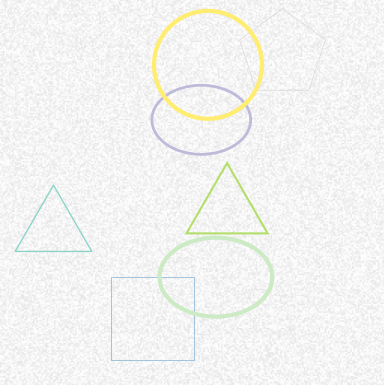[{"shape": "triangle", "thickness": 1, "radius": 0.57, "center": [0.139, 0.404]}, {"shape": "oval", "thickness": 2, "radius": 0.64, "center": [0.523, 0.689]}, {"shape": "square", "thickness": 0.5, "radius": 0.54, "center": [0.397, 0.172]}, {"shape": "triangle", "thickness": 1.5, "radius": 0.61, "center": [0.59, 0.455]}, {"shape": "pentagon", "thickness": 0.5, "radius": 0.59, "center": [0.734, 0.86]}, {"shape": "oval", "thickness": 3, "radius": 0.73, "center": [0.561, 0.28]}, {"shape": "circle", "thickness": 3, "radius": 0.7, "center": [0.54, 0.832]}]